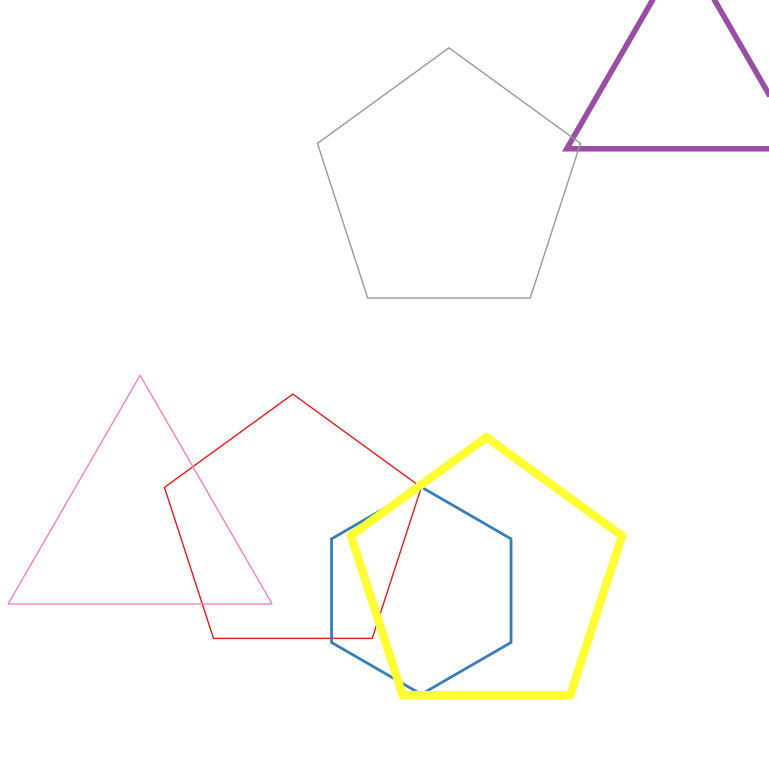[{"shape": "pentagon", "thickness": 0.5, "radius": 0.88, "center": [0.38, 0.313]}, {"shape": "hexagon", "thickness": 1, "radius": 0.67, "center": [0.547, 0.233]}, {"shape": "triangle", "thickness": 2, "radius": 0.88, "center": [0.888, 0.894]}, {"shape": "pentagon", "thickness": 3, "radius": 0.93, "center": [0.632, 0.247]}, {"shape": "triangle", "thickness": 0.5, "radius": 0.99, "center": [0.182, 0.315]}, {"shape": "pentagon", "thickness": 0.5, "radius": 0.9, "center": [0.583, 0.758]}]